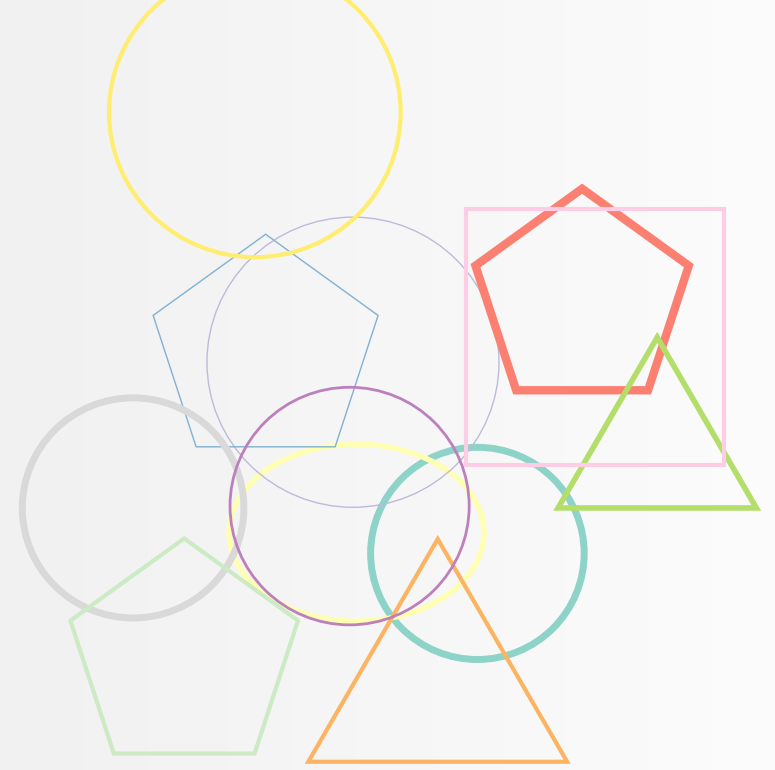[{"shape": "circle", "thickness": 2.5, "radius": 0.69, "center": [0.616, 0.281]}, {"shape": "oval", "thickness": 2, "radius": 0.82, "center": [0.46, 0.308]}, {"shape": "circle", "thickness": 0.5, "radius": 0.94, "center": [0.455, 0.53]}, {"shape": "pentagon", "thickness": 3, "radius": 0.72, "center": [0.751, 0.61]}, {"shape": "pentagon", "thickness": 0.5, "radius": 0.76, "center": [0.343, 0.543]}, {"shape": "triangle", "thickness": 1.5, "radius": 0.96, "center": [0.565, 0.107]}, {"shape": "triangle", "thickness": 2, "radius": 0.74, "center": [0.848, 0.414]}, {"shape": "square", "thickness": 1.5, "radius": 0.83, "center": [0.768, 0.562]}, {"shape": "circle", "thickness": 2.5, "radius": 0.71, "center": [0.172, 0.34]}, {"shape": "circle", "thickness": 1, "radius": 0.77, "center": [0.451, 0.343]}, {"shape": "pentagon", "thickness": 1.5, "radius": 0.77, "center": [0.238, 0.146]}, {"shape": "circle", "thickness": 1.5, "radius": 0.94, "center": [0.329, 0.854]}]